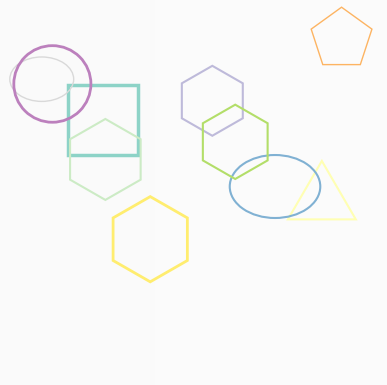[{"shape": "square", "thickness": 2.5, "radius": 0.45, "center": [0.265, 0.689]}, {"shape": "triangle", "thickness": 1.5, "radius": 0.51, "center": [0.831, 0.481]}, {"shape": "hexagon", "thickness": 1.5, "radius": 0.45, "center": [0.548, 0.738]}, {"shape": "oval", "thickness": 1.5, "radius": 0.58, "center": [0.71, 0.516]}, {"shape": "pentagon", "thickness": 1, "radius": 0.41, "center": [0.881, 0.899]}, {"shape": "hexagon", "thickness": 1.5, "radius": 0.48, "center": [0.607, 0.632]}, {"shape": "oval", "thickness": 1, "radius": 0.41, "center": [0.108, 0.794]}, {"shape": "circle", "thickness": 2, "radius": 0.5, "center": [0.135, 0.782]}, {"shape": "hexagon", "thickness": 1.5, "radius": 0.53, "center": [0.272, 0.586]}, {"shape": "hexagon", "thickness": 2, "radius": 0.55, "center": [0.388, 0.379]}]